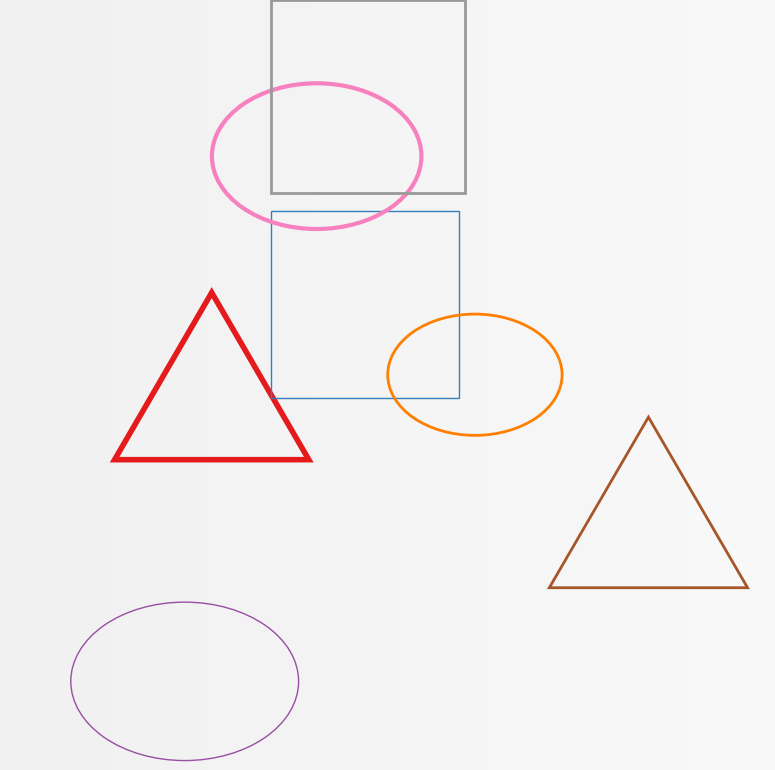[{"shape": "triangle", "thickness": 2, "radius": 0.72, "center": [0.273, 0.475]}, {"shape": "square", "thickness": 0.5, "radius": 0.61, "center": [0.471, 0.604]}, {"shape": "oval", "thickness": 0.5, "radius": 0.73, "center": [0.238, 0.115]}, {"shape": "oval", "thickness": 1, "radius": 0.56, "center": [0.613, 0.513]}, {"shape": "triangle", "thickness": 1, "radius": 0.74, "center": [0.837, 0.311]}, {"shape": "oval", "thickness": 1.5, "radius": 0.68, "center": [0.409, 0.797]}, {"shape": "square", "thickness": 1, "radius": 0.63, "center": [0.475, 0.875]}]